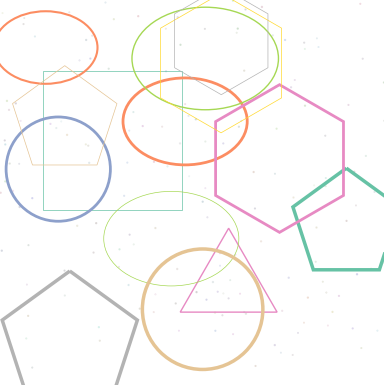[{"shape": "square", "thickness": 0.5, "radius": 0.91, "center": [0.292, 0.635]}, {"shape": "pentagon", "thickness": 2.5, "radius": 0.73, "center": [0.9, 0.417]}, {"shape": "oval", "thickness": 1.5, "radius": 0.67, "center": [0.119, 0.877]}, {"shape": "oval", "thickness": 2, "radius": 0.81, "center": [0.481, 0.685]}, {"shape": "circle", "thickness": 2, "radius": 0.68, "center": [0.151, 0.561]}, {"shape": "triangle", "thickness": 1, "radius": 0.73, "center": [0.594, 0.262]}, {"shape": "hexagon", "thickness": 2, "radius": 0.96, "center": [0.726, 0.588]}, {"shape": "oval", "thickness": 0.5, "radius": 0.88, "center": [0.445, 0.38]}, {"shape": "oval", "thickness": 1, "radius": 0.95, "center": [0.533, 0.848]}, {"shape": "hexagon", "thickness": 0.5, "radius": 0.91, "center": [0.574, 0.836]}, {"shape": "circle", "thickness": 2.5, "radius": 0.78, "center": [0.526, 0.197]}, {"shape": "pentagon", "thickness": 0.5, "radius": 0.71, "center": [0.168, 0.687]}, {"shape": "pentagon", "thickness": 2.5, "radius": 0.92, "center": [0.181, 0.111]}, {"shape": "hexagon", "thickness": 0.5, "radius": 0.7, "center": [0.575, 0.894]}]